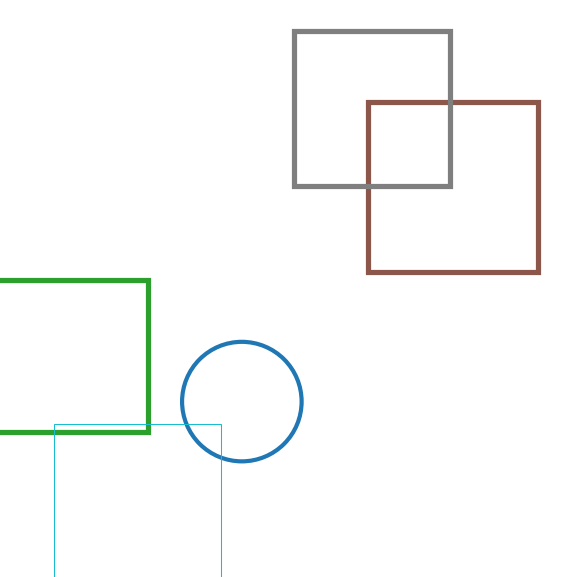[{"shape": "circle", "thickness": 2, "radius": 0.52, "center": [0.419, 0.304]}, {"shape": "square", "thickness": 2.5, "radius": 0.66, "center": [0.124, 0.383]}, {"shape": "square", "thickness": 2.5, "radius": 0.74, "center": [0.784, 0.675]}, {"shape": "square", "thickness": 2.5, "radius": 0.67, "center": [0.644, 0.811]}, {"shape": "square", "thickness": 0.5, "radius": 0.72, "center": [0.238, 0.12]}]